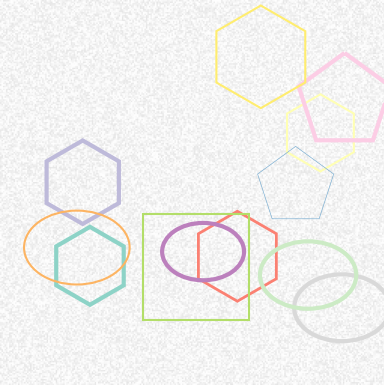[{"shape": "hexagon", "thickness": 3, "radius": 0.51, "center": [0.234, 0.31]}, {"shape": "hexagon", "thickness": 1.5, "radius": 0.5, "center": [0.832, 0.655]}, {"shape": "hexagon", "thickness": 3, "radius": 0.54, "center": [0.215, 0.527]}, {"shape": "hexagon", "thickness": 2, "radius": 0.58, "center": [0.617, 0.334]}, {"shape": "pentagon", "thickness": 0.5, "radius": 0.52, "center": [0.768, 0.516]}, {"shape": "oval", "thickness": 1.5, "radius": 0.69, "center": [0.2, 0.357]}, {"shape": "square", "thickness": 1.5, "radius": 0.69, "center": [0.509, 0.305]}, {"shape": "pentagon", "thickness": 3, "radius": 0.63, "center": [0.895, 0.737]}, {"shape": "oval", "thickness": 3, "radius": 0.62, "center": [0.888, 0.201]}, {"shape": "oval", "thickness": 3, "radius": 0.53, "center": [0.528, 0.346]}, {"shape": "oval", "thickness": 3, "radius": 0.63, "center": [0.8, 0.286]}, {"shape": "hexagon", "thickness": 1.5, "radius": 0.67, "center": [0.677, 0.852]}]